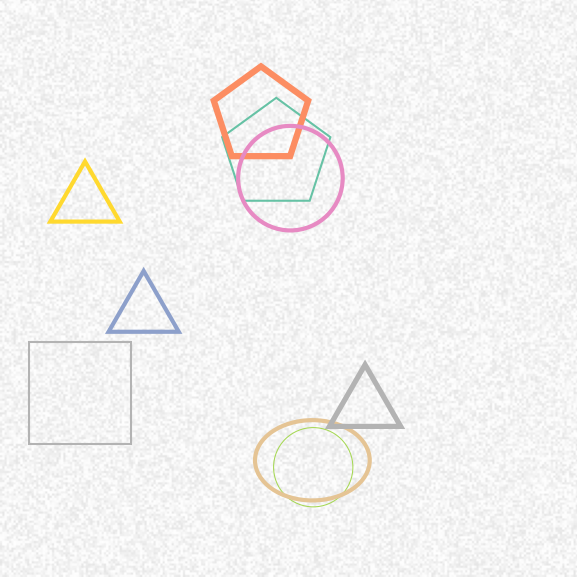[{"shape": "pentagon", "thickness": 1, "radius": 0.49, "center": [0.478, 0.731]}, {"shape": "pentagon", "thickness": 3, "radius": 0.43, "center": [0.452, 0.798]}, {"shape": "triangle", "thickness": 2, "radius": 0.35, "center": [0.249, 0.46]}, {"shape": "circle", "thickness": 2, "radius": 0.45, "center": [0.503, 0.691]}, {"shape": "circle", "thickness": 0.5, "radius": 0.34, "center": [0.542, 0.19]}, {"shape": "triangle", "thickness": 2, "radius": 0.35, "center": [0.147, 0.65]}, {"shape": "oval", "thickness": 2, "radius": 0.5, "center": [0.541, 0.202]}, {"shape": "square", "thickness": 1, "radius": 0.44, "center": [0.139, 0.319]}, {"shape": "triangle", "thickness": 2.5, "radius": 0.36, "center": [0.632, 0.296]}]